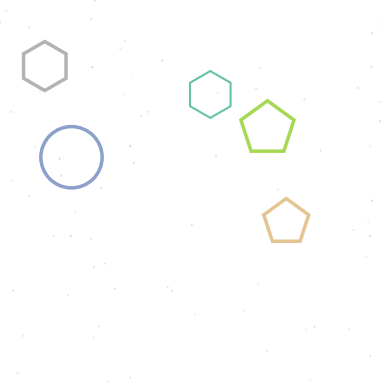[{"shape": "hexagon", "thickness": 1.5, "radius": 0.3, "center": [0.546, 0.755]}, {"shape": "circle", "thickness": 2.5, "radius": 0.4, "center": [0.186, 0.592]}, {"shape": "pentagon", "thickness": 2.5, "radius": 0.36, "center": [0.695, 0.666]}, {"shape": "pentagon", "thickness": 2.5, "radius": 0.31, "center": [0.743, 0.423]}, {"shape": "hexagon", "thickness": 2.5, "radius": 0.32, "center": [0.116, 0.828]}]